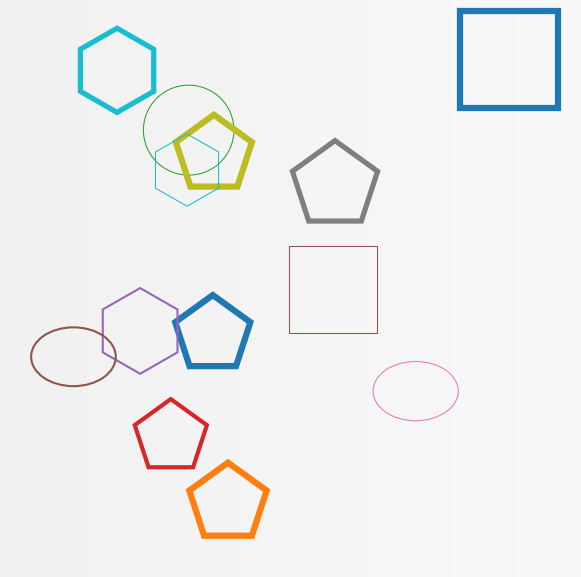[{"shape": "pentagon", "thickness": 3, "radius": 0.34, "center": [0.366, 0.42]}, {"shape": "square", "thickness": 3, "radius": 0.42, "center": [0.877, 0.896]}, {"shape": "pentagon", "thickness": 3, "radius": 0.35, "center": [0.392, 0.128]}, {"shape": "circle", "thickness": 0.5, "radius": 0.39, "center": [0.325, 0.774]}, {"shape": "pentagon", "thickness": 2, "radius": 0.33, "center": [0.294, 0.243]}, {"shape": "hexagon", "thickness": 1, "radius": 0.37, "center": [0.241, 0.426]}, {"shape": "oval", "thickness": 1, "radius": 0.36, "center": [0.126, 0.381]}, {"shape": "square", "thickness": 0.5, "radius": 0.38, "center": [0.573, 0.498]}, {"shape": "oval", "thickness": 0.5, "radius": 0.37, "center": [0.715, 0.322]}, {"shape": "pentagon", "thickness": 2.5, "radius": 0.38, "center": [0.576, 0.679]}, {"shape": "pentagon", "thickness": 3, "radius": 0.34, "center": [0.368, 0.732]}, {"shape": "hexagon", "thickness": 0.5, "radius": 0.31, "center": [0.322, 0.705]}, {"shape": "hexagon", "thickness": 2.5, "radius": 0.36, "center": [0.201, 0.877]}]